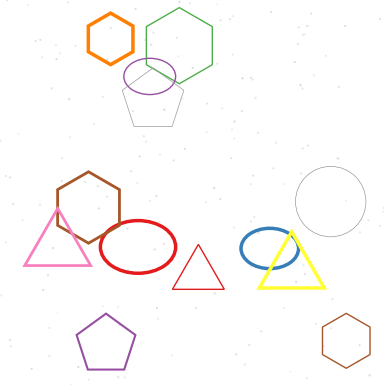[{"shape": "triangle", "thickness": 1, "radius": 0.39, "center": [0.515, 0.287]}, {"shape": "oval", "thickness": 2.5, "radius": 0.49, "center": [0.359, 0.359]}, {"shape": "oval", "thickness": 2.5, "radius": 0.37, "center": [0.701, 0.355]}, {"shape": "hexagon", "thickness": 1, "radius": 0.49, "center": [0.466, 0.881]}, {"shape": "oval", "thickness": 1, "radius": 0.34, "center": [0.389, 0.801]}, {"shape": "pentagon", "thickness": 1.5, "radius": 0.4, "center": [0.275, 0.105]}, {"shape": "hexagon", "thickness": 2.5, "radius": 0.33, "center": [0.287, 0.899]}, {"shape": "triangle", "thickness": 2.5, "radius": 0.49, "center": [0.758, 0.301]}, {"shape": "hexagon", "thickness": 2, "radius": 0.46, "center": [0.23, 0.461]}, {"shape": "hexagon", "thickness": 1, "radius": 0.36, "center": [0.899, 0.115]}, {"shape": "triangle", "thickness": 2, "radius": 0.49, "center": [0.15, 0.36]}, {"shape": "pentagon", "thickness": 0.5, "radius": 0.42, "center": [0.398, 0.739]}, {"shape": "circle", "thickness": 0.5, "radius": 0.46, "center": [0.859, 0.476]}]